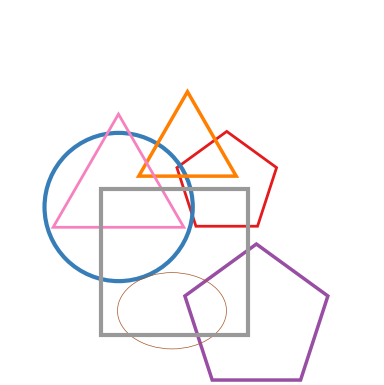[{"shape": "pentagon", "thickness": 2, "radius": 0.68, "center": [0.589, 0.523]}, {"shape": "circle", "thickness": 3, "radius": 0.96, "center": [0.308, 0.462]}, {"shape": "pentagon", "thickness": 2.5, "radius": 0.98, "center": [0.666, 0.171]}, {"shape": "triangle", "thickness": 2.5, "radius": 0.73, "center": [0.487, 0.616]}, {"shape": "oval", "thickness": 0.5, "radius": 0.71, "center": [0.447, 0.193]}, {"shape": "triangle", "thickness": 2, "radius": 0.98, "center": [0.308, 0.508]}, {"shape": "square", "thickness": 3, "radius": 0.95, "center": [0.453, 0.32]}]